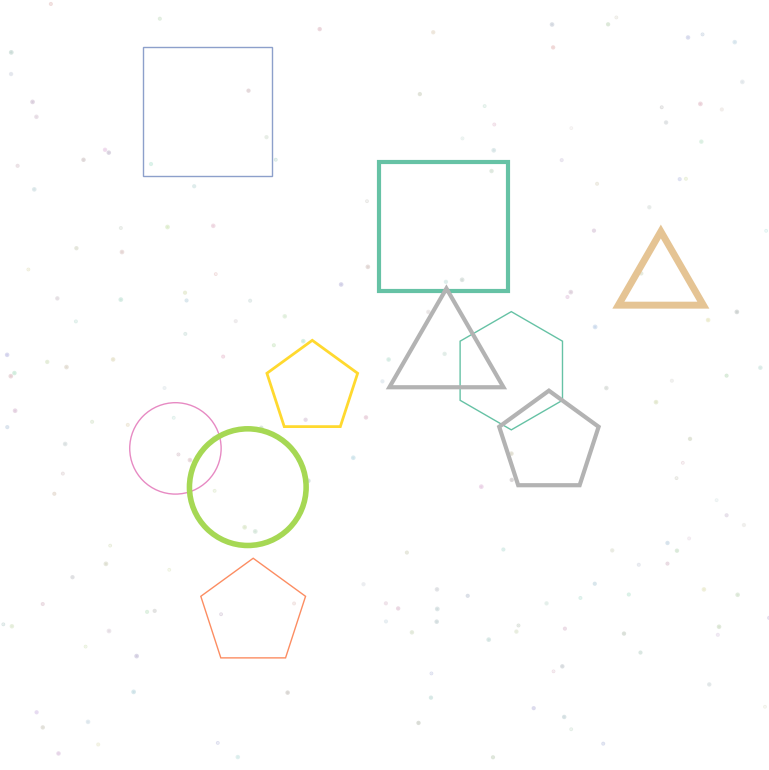[{"shape": "hexagon", "thickness": 0.5, "radius": 0.38, "center": [0.664, 0.519]}, {"shape": "square", "thickness": 1.5, "radius": 0.42, "center": [0.576, 0.706]}, {"shape": "pentagon", "thickness": 0.5, "radius": 0.36, "center": [0.329, 0.203]}, {"shape": "square", "thickness": 0.5, "radius": 0.42, "center": [0.269, 0.855]}, {"shape": "circle", "thickness": 0.5, "radius": 0.3, "center": [0.228, 0.418]}, {"shape": "circle", "thickness": 2, "radius": 0.38, "center": [0.322, 0.367]}, {"shape": "pentagon", "thickness": 1, "radius": 0.31, "center": [0.406, 0.496]}, {"shape": "triangle", "thickness": 2.5, "radius": 0.32, "center": [0.858, 0.636]}, {"shape": "pentagon", "thickness": 1.5, "radius": 0.34, "center": [0.713, 0.425]}, {"shape": "triangle", "thickness": 1.5, "radius": 0.43, "center": [0.58, 0.54]}]